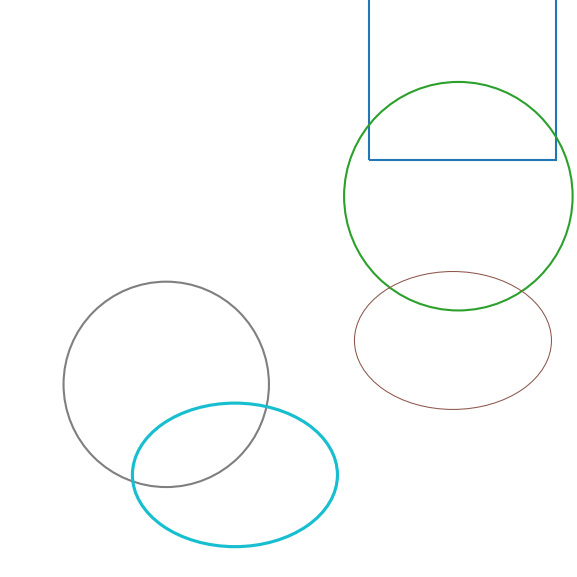[{"shape": "square", "thickness": 1, "radius": 0.81, "center": [0.8, 0.884]}, {"shape": "circle", "thickness": 1, "radius": 0.99, "center": [0.794, 0.659]}, {"shape": "oval", "thickness": 0.5, "radius": 0.85, "center": [0.784, 0.41]}, {"shape": "circle", "thickness": 1, "radius": 0.89, "center": [0.288, 0.334]}, {"shape": "oval", "thickness": 1.5, "radius": 0.89, "center": [0.407, 0.177]}]